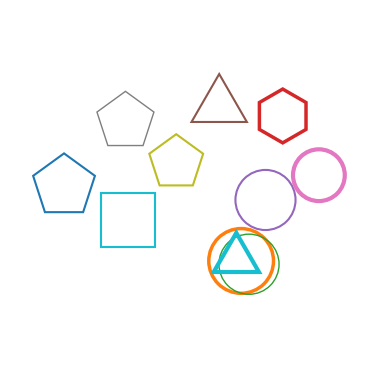[{"shape": "pentagon", "thickness": 1.5, "radius": 0.42, "center": [0.166, 0.517]}, {"shape": "circle", "thickness": 2.5, "radius": 0.42, "center": [0.626, 0.322]}, {"shape": "circle", "thickness": 1, "radius": 0.39, "center": [0.647, 0.314]}, {"shape": "hexagon", "thickness": 2.5, "radius": 0.35, "center": [0.734, 0.699]}, {"shape": "circle", "thickness": 1.5, "radius": 0.39, "center": [0.69, 0.481]}, {"shape": "triangle", "thickness": 1.5, "radius": 0.42, "center": [0.569, 0.725]}, {"shape": "circle", "thickness": 3, "radius": 0.34, "center": [0.828, 0.545]}, {"shape": "pentagon", "thickness": 1, "radius": 0.39, "center": [0.326, 0.685]}, {"shape": "pentagon", "thickness": 1.5, "radius": 0.37, "center": [0.458, 0.578]}, {"shape": "triangle", "thickness": 3, "radius": 0.34, "center": [0.614, 0.327]}, {"shape": "square", "thickness": 1.5, "radius": 0.35, "center": [0.332, 0.428]}]